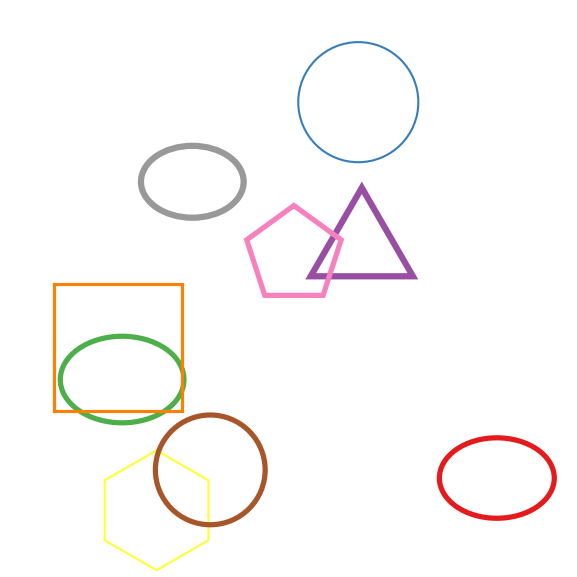[{"shape": "oval", "thickness": 2.5, "radius": 0.5, "center": [0.86, 0.171]}, {"shape": "circle", "thickness": 1, "radius": 0.52, "center": [0.62, 0.822]}, {"shape": "oval", "thickness": 2.5, "radius": 0.54, "center": [0.211, 0.342]}, {"shape": "triangle", "thickness": 3, "radius": 0.51, "center": [0.627, 0.572]}, {"shape": "square", "thickness": 1.5, "radius": 0.55, "center": [0.204, 0.398]}, {"shape": "hexagon", "thickness": 1, "radius": 0.52, "center": [0.271, 0.116]}, {"shape": "circle", "thickness": 2.5, "radius": 0.48, "center": [0.364, 0.186]}, {"shape": "pentagon", "thickness": 2.5, "radius": 0.43, "center": [0.509, 0.557]}, {"shape": "oval", "thickness": 3, "radius": 0.44, "center": [0.333, 0.684]}]